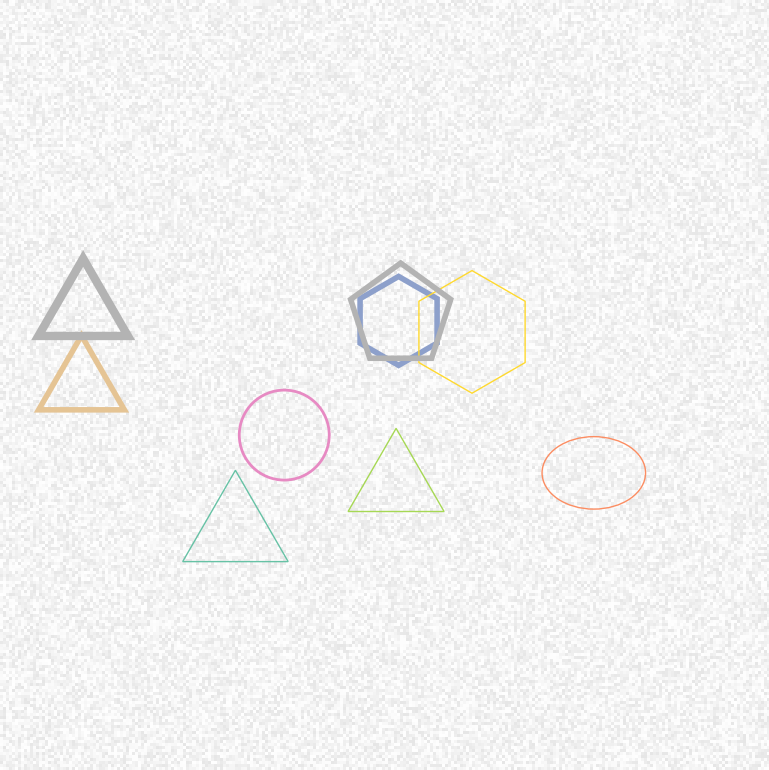[{"shape": "triangle", "thickness": 0.5, "radius": 0.4, "center": [0.306, 0.31]}, {"shape": "oval", "thickness": 0.5, "radius": 0.34, "center": [0.771, 0.386]}, {"shape": "hexagon", "thickness": 2, "radius": 0.29, "center": [0.518, 0.583]}, {"shape": "circle", "thickness": 1, "radius": 0.29, "center": [0.369, 0.435]}, {"shape": "triangle", "thickness": 0.5, "radius": 0.36, "center": [0.514, 0.372]}, {"shape": "hexagon", "thickness": 0.5, "radius": 0.4, "center": [0.613, 0.569]}, {"shape": "triangle", "thickness": 2, "radius": 0.32, "center": [0.106, 0.5]}, {"shape": "triangle", "thickness": 3, "radius": 0.34, "center": [0.108, 0.597]}, {"shape": "pentagon", "thickness": 2, "radius": 0.34, "center": [0.52, 0.59]}]